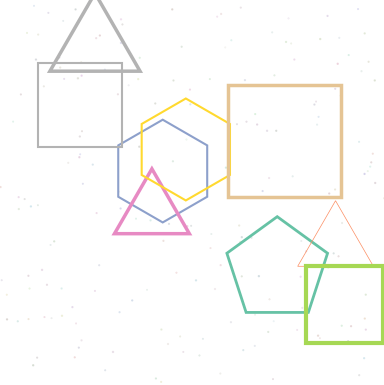[{"shape": "pentagon", "thickness": 2, "radius": 0.69, "center": [0.72, 0.3]}, {"shape": "triangle", "thickness": 0.5, "radius": 0.57, "center": [0.872, 0.365]}, {"shape": "hexagon", "thickness": 1.5, "radius": 0.67, "center": [0.423, 0.556]}, {"shape": "triangle", "thickness": 2.5, "radius": 0.56, "center": [0.395, 0.449]}, {"shape": "square", "thickness": 3, "radius": 0.5, "center": [0.894, 0.209]}, {"shape": "hexagon", "thickness": 1.5, "radius": 0.66, "center": [0.483, 0.612]}, {"shape": "square", "thickness": 2.5, "radius": 0.73, "center": [0.74, 0.634]}, {"shape": "triangle", "thickness": 2.5, "radius": 0.68, "center": [0.247, 0.883]}, {"shape": "square", "thickness": 1.5, "radius": 0.54, "center": [0.208, 0.727]}]